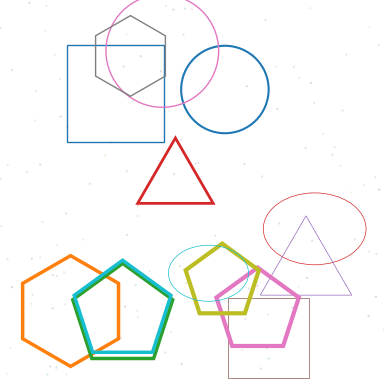[{"shape": "circle", "thickness": 1.5, "radius": 0.57, "center": [0.584, 0.768]}, {"shape": "square", "thickness": 1, "radius": 0.63, "center": [0.3, 0.757]}, {"shape": "hexagon", "thickness": 2.5, "radius": 0.72, "center": [0.183, 0.192]}, {"shape": "pentagon", "thickness": 2.5, "radius": 0.68, "center": [0.319, 0.179]}, {"shape": "triangle", "thickness": 2, "radius": 0.57, "center": [0.456, 0.528]}, {"shape": "oval", "thickness": 0.5, "radius": 0.67, "center": [0.817, 0.406]}, {"shape": "triangle", "thickness": 0.5, "radius": 0.69, "center": [0.795, 0.302]}, {"shape": "square", "thickness": 0.5, "radius": 0.52, "center": [0.698, 0.122]}, {"shape": "pentagon", "thickness": 3, "radius": 0.56, "center": [0.669, 0.192]}, {"shape": "circle", "thickness": 1, "radius": 0.73, "center": [0.422, 0.868]}, {"shape": "hexagon", "thickness": 1, "radius": 0.52, "center": [0.339, 0.855]}, {"shape": "pentagon", "thickness": 3, "radius": 0.5, "center": [0.577, 0.267]}, {"shape": "oval", "thickness": 0.5, "radius": 0.52, "center": [0.541, 0.29]}, {"shape": "pentagon", "thickness": 2.5, "radius": 0.66, "center": [0.318, 0.192]}]